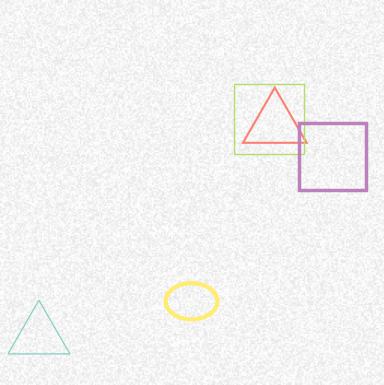[{"shape": "triangle", "thickness": 1, "radius": 0.46, "center": [0.101, 0.127]}, {"shape": "triangle", "thickness": 1.5, "radius": 0.48, "center": [0.714, 0.677]}, {"shape": "square", "thickness": 1, "radius": 0.46, "center": [0.699, 0.692]}, {"shape": "square", "thickness": 2.5, "radius": 0.44, "center": [0.863, 0.593]}, {"shape": "oval", "thickness": 3, "radius": 0.34, "center": [0.497, 0.218]}]